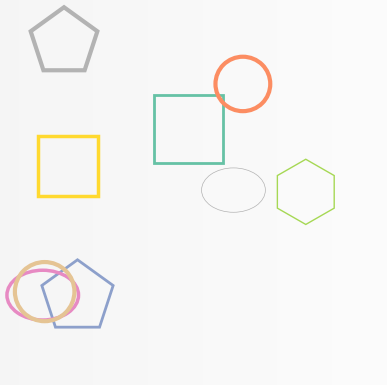[{"shape": "square", "thickness": 2, "radius": 0.44, "center": [0.487, 0.666]}, {"shape": "circle", "thickness": 3, "radius": 0.35, "center": [0.627, 0.782]}, {"shape": "pentagon", "thickness": 2, "radius": 0.48, "center": [0.2, 0.228]}, {"shape": "oval", "thickness": 2.5, "radius": 0.46, "center": [0.11, 0.233]}, {"shape": "hexagon", "thickness": 1, "radius": 0.42, "center": [0.789, 0.502]}, {"shape": "square", "thickness": 2.5, "radius": 0.39, "center": [0.176, 0.569]}, {"shape": "circle", "thickness": 3, "radius": 0.38, "center": [0.115, 0.243]}, {"shape": "oval", "thickness": 0.5, "radius": 0.41, "center": [0.602, 0.506]}, {"shape": "pentagon", "thickness": 3, "radius": 0.45, "center": [0.165, 0.891]}]